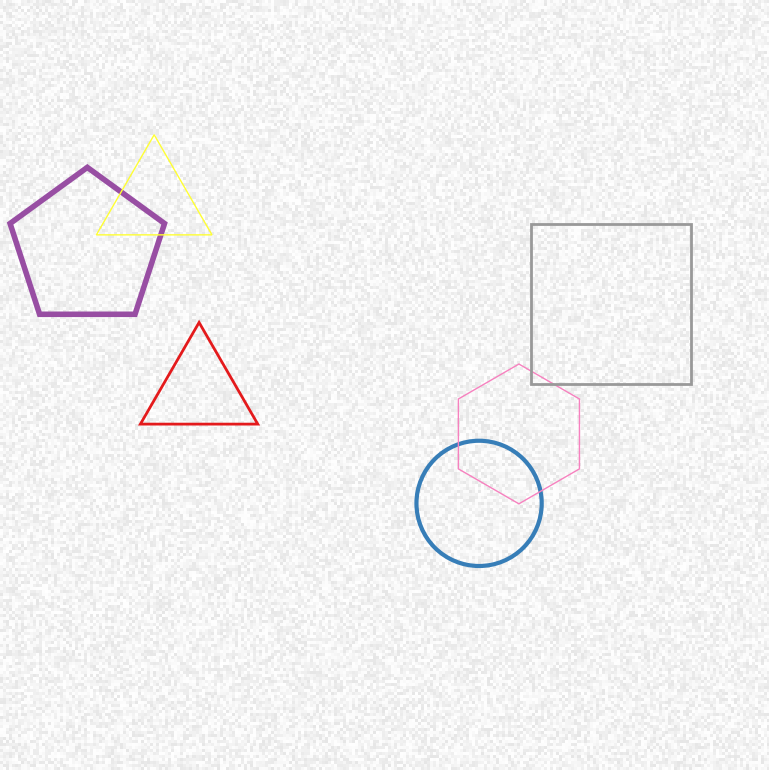[{"shape": "triangle", "thickness": 1, "radius": 0.44, "center": [0.259, 0.493]}, {"shape": "circle", "thickness": 1.5, "radius": 0.41, "center": [0.622, 0.346]}, {"shape": "pentagon", "thickness": 2, "radius": 0.53, "center": [0.113, 0.677]}, {"shape": "triangle", "thickness": 0.5, "radius": 0.43, "center": [0.2, 0.738]}, {"shape": "hexagon", "thickness": 0.5, "radius": 0.45, "center": [0.674, 0.436]}, {"shape": "square", "thickness": 1, "radius": 0.52, "center": [0.793, 0.605]}]